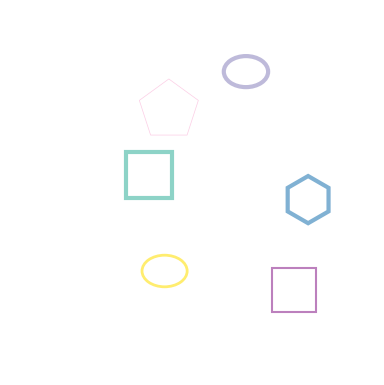[{"shape": "square", "thickness": 3, "radius": 0.3, "center": [0.386, 0.546]}, {"shape": "oval", "thickness": 3, "radius": 0.29, "center": [0.639, 0.814]}, {"shape": "hexagon", "thickness": 3, "radius": 0.31, "center": [0.8, 0.481]}, {"shape": "pentagon", "thickness": 0.5, "radius": 0.4, "center": [0.439, 0.714]}, {"shape": "square", "thickness": 1.5, "radius": 0.29, "center": [0.764, 0.246]}, {"shape": "oval", "thickness": 2, "radius": 0.29, "center": [0.428, 0.296]}]